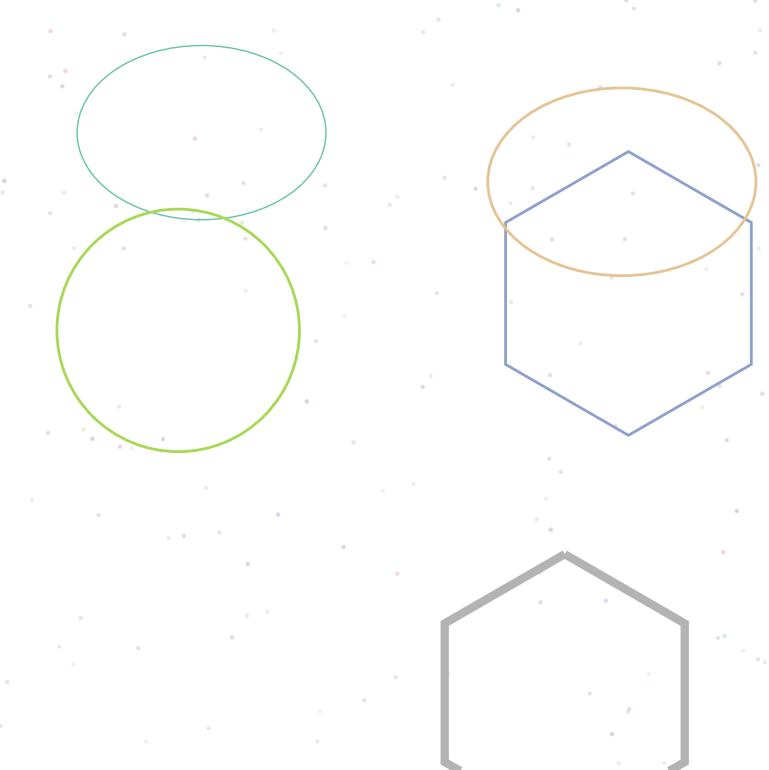[{"shape": "oval", "thickness": 0.5, "radius": 0.81, "center": [0.262, 0.828]}, {"shape": "hexagon", "thickness": 1, "radius": 0.92, "center": [0.816, 0.619]}, {"shape": "circle", "thickness": 1, "radius": 0.79, "center": [0.231, 0.571]}, {"shape": "oval", "thickness": 1, "radius": 0.87, "center": [0.808, 0.764]}, {"shape": "hexagon", "thickness": 3, "radius": 0.9, "center": [0.733, 0.1]}]